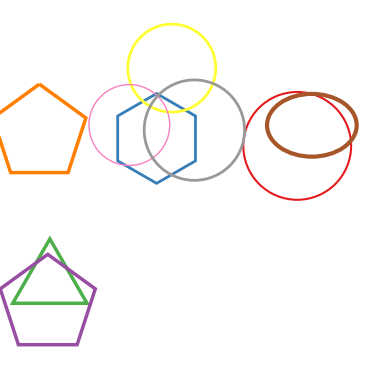[{"shape": "circle", "thickness": 1.5, "radius": 0.7, "center": [0.772, 0.621]}, {"shape": "hexagon", "thickness": 2, "radius": 0.58, "center": [0.407, 0.64]}, {"shape": "triangle", "thickness": 2.5, "radius": 0.56, "center": [0.13, 0.268]}, {"shape": "pentagon", "thickness": 2.5, "radius": 0.65, "center": [0.124, 0.21]}, {"shape": "pentagon", "thickness": 2.5, "radius": 0.63, "center": [0.102, 0.654]}, {"shape": "circle", "thickness": 2, "radius": 0.57, "center": [0.446, 0.823]}, {"shape": "oval", "thickness": 3, "radius": 0.58, "center": [0.81, 0.675]}, {"shape": "circle", "thickness": 1, "radius": 0.52, "center": [0.336, 0.675]}, {"shape": "circle", "thickness": 2, "radius": 0.65, "center": [0.505, 0.662]}]